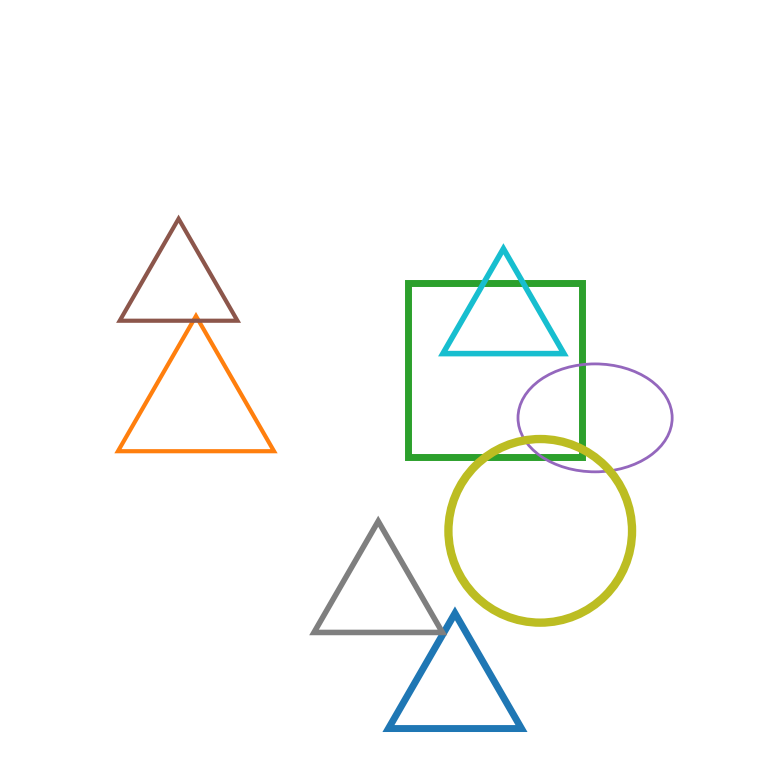[{"shape": "triangle", "thickness": 2.5, "radius": 0.5, "center": [0.591, 0.104]}, {"shape": "triangle", "thickness": 1.5, "radius": 0.59, "center": [0.255, 0.473]}, {"shape": "square", "thickness": 2.5, "radius": 0.57, "center": [0.643, 0.519]}, {"shape": "oval", "thickness": 1, "radius": 0.5, "center": [0.773, 0.457]}, {"shape": "triangle", "thickness": 1.5, "radius": 0.44, "center": [0.232, 0.628]}, {"shape": "triangle", "thickness": 2, "radius": 0.48, "center": [0.491, 0.227]}, {"shape": "circle", "thickness": 3, "radius": 0.6, "center": [0.702, 0.311]}, {"shape": "triangle", "thickness": 2, "radius": 0.45, "center": [0.654, 0.586]}]